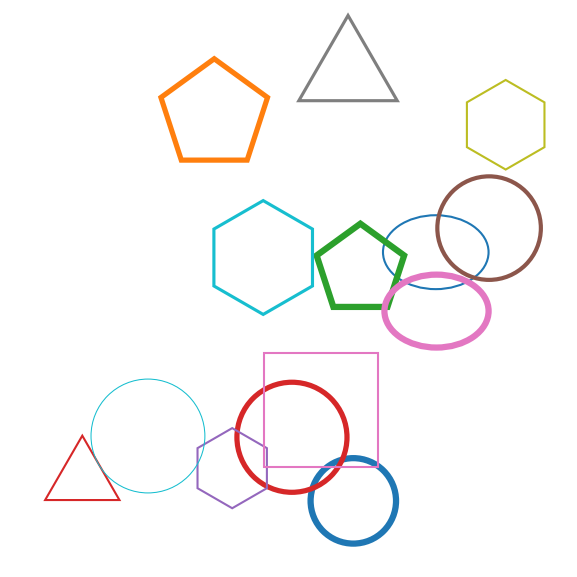[{"shape": "circle", "thickness": 3, "radius": 0.37, "center": [0.612, 0.132]}, {"shape": "oval", "thickness": 1, "radius": 0.46, "center": [0.755, 0.562]}, {"shape": "pentagon", "thickness": 2.5, "radius": 0.49, "center": [0.371, 0.8]}, {"shape": "pentagon", "thickness": 3, "radius": 0.4, "center": [0.624, 0.532]}, {"shape": "circle", "thickness": 2.5, "radius": 0.48, "center": [0.506, 0.242]}, {"shape": "triangle", "thickness": 1, "radius": 0.37, "center": [0.143, 0.17]}, {"shape": "hexagon", "thickness": 1, "radius": 0.35, "center": [0.402, 0.188]}, {"shape": "circle", "thickness": 2, "radius": 0.45, "center": [0.847, 0.604]}, {"shape": "oval", "thickness": 3, "radius": 0.45, "center": [0.756, 0.46]}, {"shape": "square", "thickness": 1, "radius": 0.49, "center": [0.556, 0.289]}, {"shape": "triangle", "thickness": 1.5, "radius": 0.49, "center": [0.603, 0.874]}, {"shape": "hexagon", "thickness": 1, "radius": 0.39, "center": [0.876, 0.783]}, {"shape": "hexagon", "thickness": 1.5, "radius": 0.49, "center": [0.456, 0.553]}, {"shape": "circle", "thickness": 0.5, "radius": 0.49, "center": [0.256, 0.244]}]